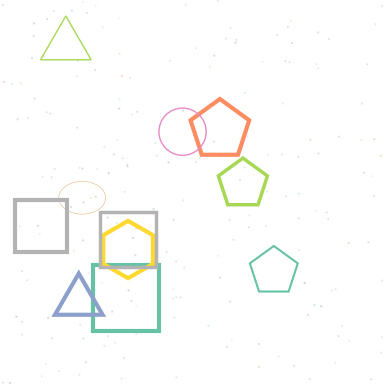[{"shape": "square", "thickness": 3, "radius": 0.43, "center": [0.327, 0.226]}, {"shape": "pentagon", "thickness": 1.5, "radius": 0.33, "center": [0.711, 0.296]}, {"shape": "pentagon", "thickness": 3, "radius": 0.4, "center": [0.571, 0.663]}, {"shape": "triangle", "thickness": 3, "radius": 0.36, "center": [0.205, 0.218]}, {"shape": "circle", "thickness": 1, "radius": 0.31, "center": [0.474, 0.658]}, {"shape": "pentagon", "thickness": 2.5, "radius": 0.33, "center": [0.631, 0.522]}, {"shape": "triangle", "thickness": 1, "radius": 0.38, "center": [0.171, 0.883]}, {"shape": "hexagon", "thickness": 3, "radius": 0.37, "center": [0.333, 0.352]}, {"shape": "oval", "thickness": 0.5, "radius": 0.3, "center": [0.214, 0.486]}, {"shape": "square", "thickness": 3, "radius": 0.34, "center": [0.106, 0.413]}, {"shape": "square", "thickness": 2.5, "radius": 0.36, "center": [0.333, 0.378]}]